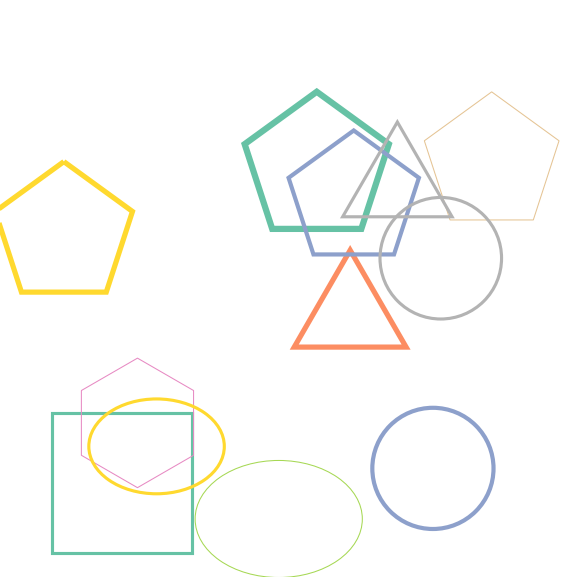[{"shape": "square", "thickness": 1.5, "radius": 0.61, "center": [0.211, 0.163]}, {"shape": "pentagon", "thickness": 3, "radius": 0.66, "center": [0.548, 0.709]}, {"shape": "triangle", "thickness": 2.5, "radius": 0.56, "center": [0.606, 0.454]}, {"shape": "circle", "thickness": 2, "radius": 0.52, "center": [0.75, 0.188]}, {"shape": "pentagon", "thickness": 2, "radius": 0.59, "center": [0.613, 0.655]}, {"shape": "hexagon", "thickness": 0.5, "radius": 0.56, "center": [0.238, 0.267]}, {"shape": "oval", "thickness": 0.5, "radius": 0.72, "center": [0.483, 0.1]}, {"shape": "pentagon", "thickness": 2.5, "radius": 0.62, "center": [0.111, 0.594]}, {"shape": "oval", "thickness": 1.5, "radius": 0.59, "center": [0.271, 0.226]}, {"shape": "pentagon", "thickness": 0.5, "radius": 0.61, "center": [0.851, 0.717]}, {"shape": "triangle", "thickness": 1.5, "radius": 0.55, "center": [0.688, 0.678]}, {"shape": "circle", "thickness": 1.5, "radius": 0.53, "center": [0.763, 0.552]}]